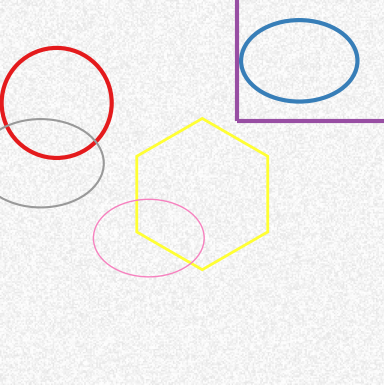[{"shape": "circle", "thickness": 3, "radius": 0.71, "center": [0.147, 0.733]}, {"shape": "oval", "thickness": 3, "radius": 0.76, "center": [0.777, 0.842]}, {"shape": "square", "thickness": 3, "radius": 0.97, "center": [0.808, 0.88]}, {"shape": "hexagon", "thickness": 2, "radius": 0.98, "center": [0.525, 0.496]}, {"shape": "oval", "thickness": 1, "radius": 0.72, "center": [0.387, 0.382]}, {"shape": "oval", "thickness": 1.5, "radius": 0.82, "center": [0.106, 0.576]}]